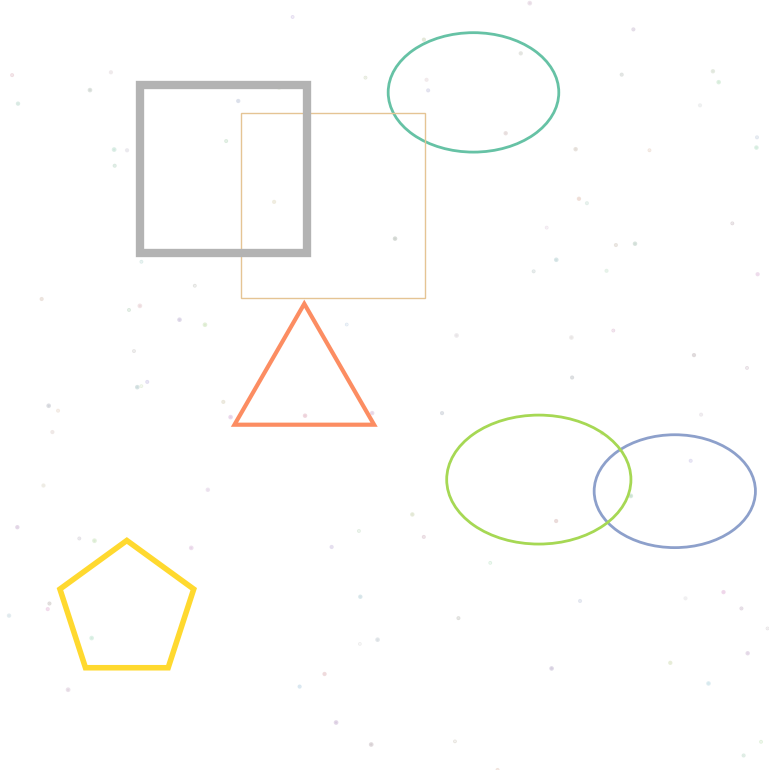[{"shape": "oval", "thickness": 1, "radius": 0.55, "center": [0.615, 0.88]}, {"shape": "triangle", "thickness": 1.5, "radius": 0.52, "center": [0.395, 0.501]}, {"shape": "oval", "thickness": 1, "radius": 0.52, "center": [0.876, 0.362]}, {"shape": "oval", "thickness": 1, "radius": 0.6, "center": [0.7, 0.377]}, {"shape": "pentagon", "thickness": 2, "radius": 0.46, "center": [0.165, 0.207]}, {"shape": "square", "thickness": 0.5, "radius": 0.6, "center": [0.432, 0.733]}, {"shape": "square", "thickness": 3, "radius": 0.54, "center": [0.291, 0.78]}]